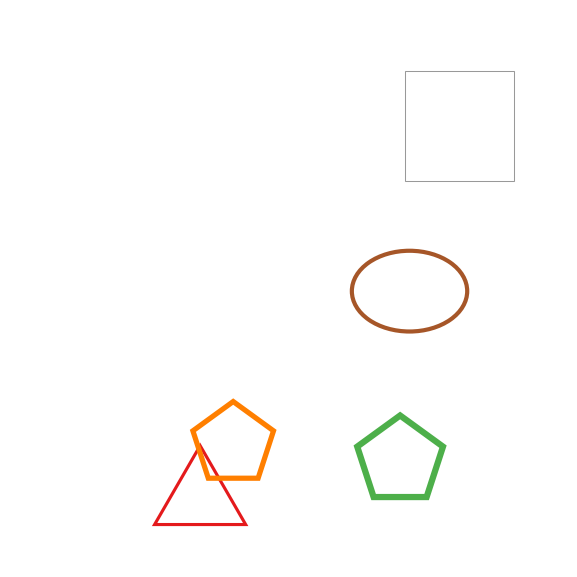[{"shape": "triangle", "thickness": 1.5, "radius": 0.46, "center": [0.347, 0.136]}, {"shape": "pentagon", "thickness": 3, "radius": 0.39, "center": [0.693, 0.202]}, {"shape": "pentagon", "thickness": 2.5, "radius": 0.37, "center": [0.404, 0.23]}, {"shape": "oval", "thickness": 2, "radius": 0.5, "center": [0.709, 0.495]}, {"shape": "square", "thickness": 0.5, "radius": 0.48, "center": [0.796, 0.781]}]